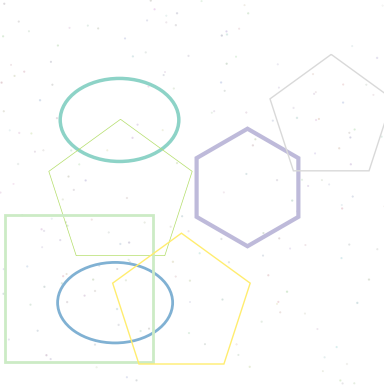[{"shape": "oval", "thickness": 2.5, "radius": 0.77, "center": [0.31, 0.688]}, {"shape": "hexagon", "thickness": 3, "radius": 0.76, "center": [0.643, 0.513]}, {"shape": "oval", "thickness": 2, "radius": 0.75, "center": [0.299, 0.214]}, {"shape": "pentagon", "thickness": 0.5, "radius": 0.98, "center": [0.313, 0.494]}, {"shape": "pentagon", "thickness": 1, "radius": 0.84, "center": [0.86, 0.692]}, {"shape": "square", "thickness": 2, "radius": 0.96, "center": [0.206, 0.25]}, {"shape": "pentagon", "thickness": 1, "radius": 0.94, "center": [0.471, 0.206]}]